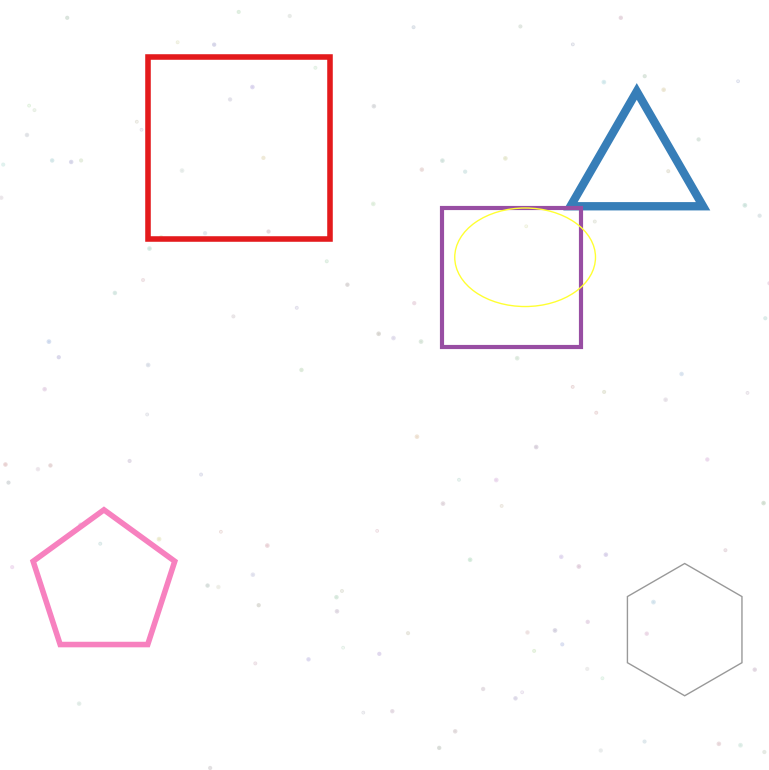[{"shape": "square", "thickness": 2, "radius": 0.59, "center": [0.31, 0.808]}, {"shape": "triangle", "thickness": 3, "radius": 0.5, "center": [0.827, 0.782]}, {"shape": "square", "thickness": 1.5, "radius": 0.45, "center": [0.665, 0.64]}, {"shape": "oval", "thickness": 0.5, "radius": 0.46, "center": [0.682, 0.666]}, {"shape": "pentagon", "thickness": 2, "radius": 0.48, "center": [0.135, 0.241]}, {"shape": "hexagon", "thickness": 0.5, "radius": 0.43, "center": [0.889, 0.182]}]